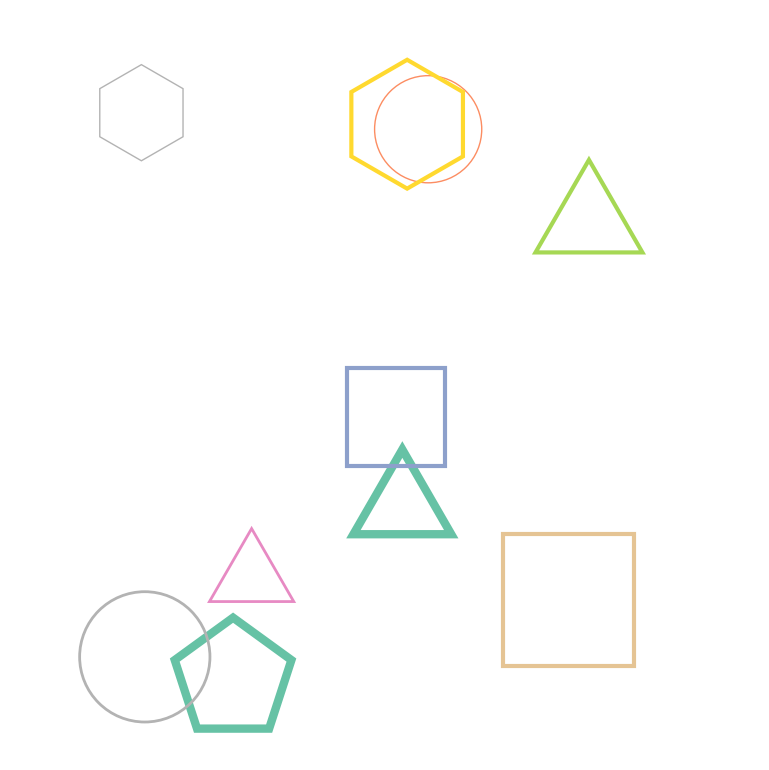[{"shape": "triangle", "thickness": 3, "radius": 0.37, "center": [0.523, 0.343]}, {"shape": "pentagon", "thickness": 3, "radius": 0.4, "center": [0.303, 0.118]}, {"shape": "circle", "thickness": 0.5, "radius": 0.35, "center": [0.556, 0.832]}, {"shape": "square", "thickness": 1.5, "radius": 0.32, "center": [0.515, 0.458]}, {"shape": "triangle", "thickness": 1, "radius": 0.32, "center": [0.327, 0.25]}, {"shape": "triangle", "thickness": 1.5, "radius": 0.4, "center": [0.765, 0.712]}, {"shape": "hexagon", "thickness": 1.5, "radius": 0.42, "center": [0.529, 0.839]}, {"shape": "square", "thickness": 1.5, "radius": 0.43, "center": [0.738, 0.221]}, {"shape": "circle", "thickness": 1, "radius": 0.42, "center": [0.188, 0.147]}, {"shape": "hexagon", "thickness": 0.5, "radius": 0.31, "center": [0.184, 0.854]}]